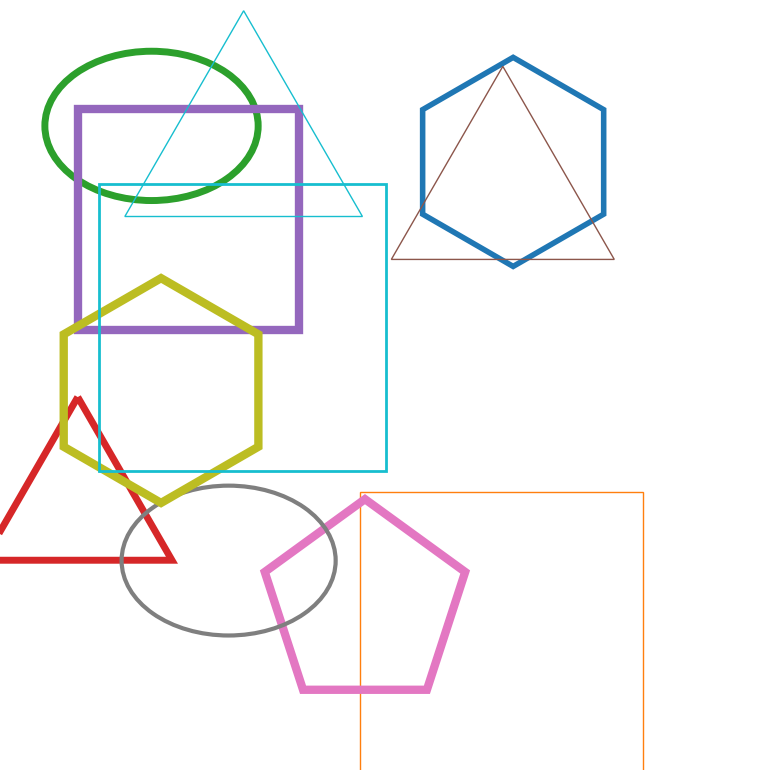[{"shape": "hexagon", "thickness": 2, "radius": 0.68, "center": [0.666, 0.79]}, {"shape": "square", "thickness": 0.5, "radius": 0.92, "center": [0.652, 0.177]}, {"shape": "oval", "thickness": 2.5, "radius": 0.69, "center": [0.197, 0.837]}, {"shape": "triangle", "thickness": 2.5, "radius": 0.71, "center": [0.101, 0.343]}, {"shape": "square", "thickness": 3, "radius": 0.72, "center": [0.244, 0.715]}, {"shape": "triangle", "thickness": 0.5, "radius": 0.84, "center": [0.653, 0.747]}, {"shape": "pentagon", "thickness": 3, "radius": 0.68, "center": [0.474, 0.215]}, {"shape": "oval", "thickness": 1.5, "radius": 0.7, "center": [0.297, 0.272]}, {"shape": "hexagon", "thickness": 3, "radius": 0.73, "center": [0.209, 0.493]}, {"shape": "triangle", "thickness": 0.5, "radius": 0.89, "center": [0.316, 0.808]}, {"shape": "square", "thickness": 1, "radius": 0.93, "center": [0.315, 0.575]}]